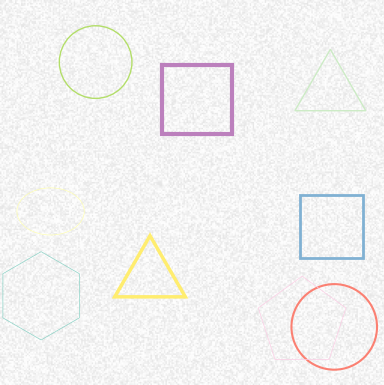[{"shape": "hexagon", "thickness": 0.5, "radius": 0.57, "center": [0.107, 0.232]}, {"shape": "oval", "thickness": 0.5, "radius": 0.44, "center": [0.131, 0.451]}, {"shape": "circle", "thickness": 1.5, "radius": 0.56, "center": [0.868, 0.151]}, {"shape": "square", "thickness": 2, "radius": 0.41, "center": [0.862, 0.411]}, {"shape": "circle", "thickness": 1, "radius": 0.47, "center": [0.248, 0.839]}, {"shape": "pentagon", "thickness": 0.5, "radius": 0.6, "center": [0.785, 0.163]}, {"shape": "square", "thickness": 3, "radius": 0.45, "center": [0.512, 0.742]}, {"shape": "triangle", "thickness": 1, "radius": 0.53, "center": [0.858, 0.766]}, {"shape": "triangle", "thickness": 2.5, "radius": 0.53, "center": [0.39, 0.282]}]